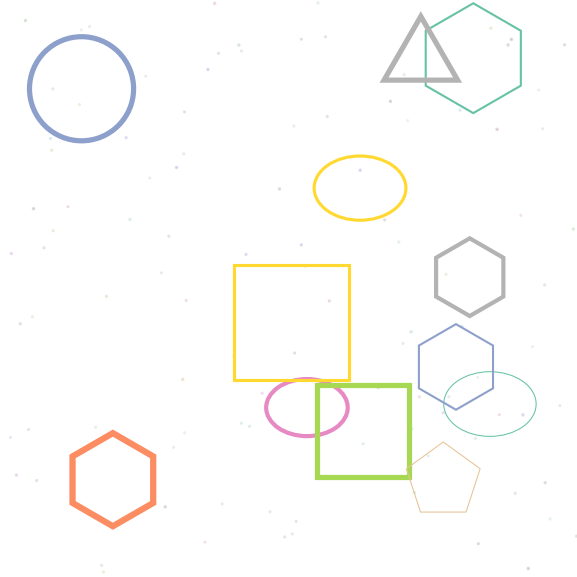[{"shape": "hexagon", "thickness": 1, "radius": 0.48, "center": [0.82, 0.898]}, {"shape": "oval", "thickness": 0.5, "radius": 0.4, "center": [0.848, 0.299]}, {"shape": "hexagon", "thickness": 3, "radius": 0.4, "center": [0.195, 0.169]}, {"shape": "hexagon", "thickness": 1, "radius": 0.37, "center": [0.79, 0.364]}, {"shape": "circle", "thickness": 2.5, "radius": 0.45, "center": [0.141, 0.845]}, {"shape": "oval", "thickness": 2, "radius": 0.35, "center": [0.531, 0.293]}, {"shape": "square", "thickness": 2.5, "radius": 0.4, "center": [0.628, 0.253]}, {"shape": "square", "thickness": 1.5, "radius": 0.5, "center": [0.505, 0.441]}, {"shape": "oval", "thickness": 1.5, "radius": 0.4, "center": [0.623, 0.673]}, {"shape": "pentagon", "thickness": 0.5, "radius": 0.34, "center": [0.768, 0.167]}, {"shape": "triangle", "thickness": 2.5, "radius": 0.37, "center": [0.729, 0.897]}, {"shape": "hexagon", "thickness": 2, "radius": 0.34, "center": [0.813, 0.519]}]